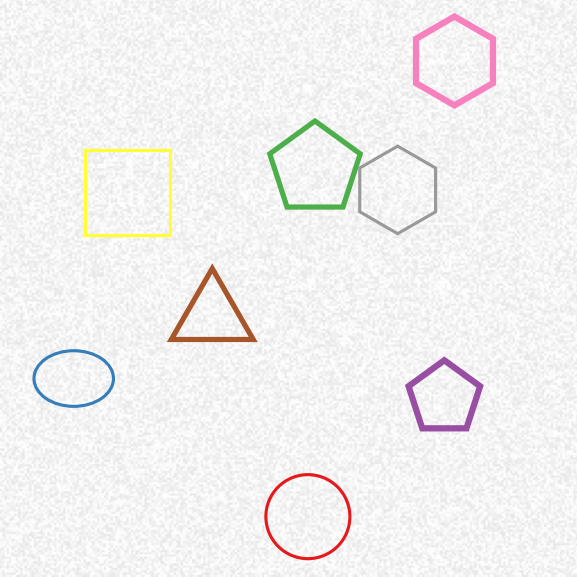[{"shape": "circle", "thickness": 1.5, "radius": 0.36, "center": [0.533, 0.104]}, {"shape": "oval", "thickness": 1.5, "radius": 0.34, "center": [0.128, 0.344]}, {"shape": "pentagon", "thickness": 2.5, "radius": 0.41, "center": [0.545, 0.707]}, {"shape": "pentagon", "thickness": 3, "radius": 0.33, "center": [0.769, 0.31]}, {"shape": "square", "thickness": 1.5, "radius": 0.37, "center": [0.22, 0.666]}, {"shape": "triangle", "thickness": 2.5, "radius": 0.41, "center": [0.368, 0.452]}, {"shape": "hexagon", "thickness": 3, "radius": 0.38, "center": [0.787, 0.894]}, {"shape": "hexagon", "thickness": 1.5, "radius": 0.38, "center": [0.689, 0.67]}]